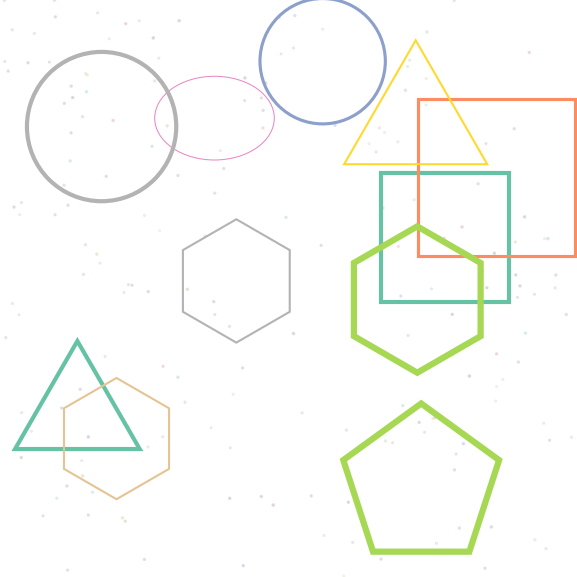[{"shape": "square", "thickness": 2, "radius": 0.56, "center": [0.771, 0.588]}, {"shape": "triangle", "thickness": 2, "radius": 0.62, "center": [0.134, 0.284]}, {"shape": "square", "thickness": 1.5, "radius": 0.68, "center": [0.86, 0.692]}, {"shape": "circle", "thickness": 1.5, "radius": 0.54, "center": [0.559, 0.893]}, {"shape": "oval", "thickness": 0.5, "radius": 0.52, "center": [0.371, 0.795]}, {"shape": "pentagon", "thickness": 3, "radius": 0.71, "center": [0.729, 0.159]}, {"shape": "hexagon", "thickness": 3, "radius": 0.63, "center": [0.723, 0.48]}, {"shape": "triangle", "thickness": 1, "radius": 0.72, "center": [0.72, 0.786]}, {"shape": "hexagon", "thickness": 1, "radius": 0.52, "center": [0.202, 0.24]}, {"shape": "circle", "thickness": 2, "radius": 0.65, "center": [0.176, 0.78]}, {"shape": "hexagon", "thickness": 1, "radius": 0.53, "center": [0.409, 0.513]}]